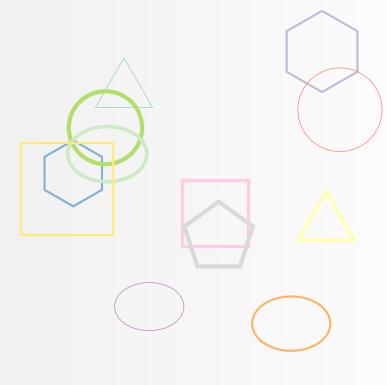[{"shape": "triangle", "thickness": 0.5, "radius": 0.43, "center": [0.32, 0.764]}, {"shape": "triangle", "thickness": 2.5, "radius": 0.42, "center": [0.841, 0.418]}, {"shape": "hexagon", "thickness": 1.5, "radius": 0.53, "center": [0.831, 0.866]}, {"shape": "circle", "thickness": 0.5, "radius": 0.54, "center": [0.877, 0.715]}, {"shape": "hexagon", "thickness": 1.5, "radius": 0.43, "center": [0.189, 0.55]}, {"shape": "oval", "thickness": 1.5, "radius": 0.5, "center": [0.752, 0.159]}, {"shape": "circle", "thickness": 3, "radius": 0.47, "center": [0.272, 0.668]}, {"shape": "square", "thickness": 2.5, "radius": 0.43, "center": [0.555, 0.447]}, {"shape": "pentagon", "thickness": 3, "radius": 0.47, "center": [0.564, 0.383]}, {"shape": "oval", "thickness": 0.5, "radius": 0.45, "center": [0.385, 0.204]}, {"shape": "oval", "thickness": 2.5, "radius": 0.51, "center": [0.277, 0.6]}, {"shape": "square", "thickness": 1.5, "radius": 0.6, "center": [0.173, 0.509]}]